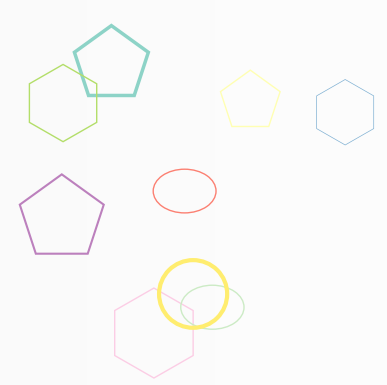[{"shape": "pentagon", "thickness": 2.5, "radius": 0.5, "center": [0.287, 0.833]}, {"shape": "pentagon", "thickness": 1, "radius": 0.4, "center": [0.646, 0.737]}, {"shape": "oval", "thickness": 1, "radius": 0.41, "center": [0.476, 0.504]}, {"shape": "hexagon", "thickness": 0.5, "radius": 0.43, "center": [0.891, 0.708]}, {"shape": "hexagon", "thickness": 1, "radius": 0.5, "center": [0.163, 0.732]}, {"shape": "hexagon", "thickness": 1, "radius": 0.58, "center": [0.397, 0.135]}, {"shape": "pentagon", "thickness": 1.5, "radius": 0.57, "center": [0.159, 0.433]}, {"shape": "oval", "thickness": 1, "radius": 0.41, "center": [0.548, 0.202]}, {"shape": "circle", "thickness": 3, "radius": 0.44, "center": [0.498, 0.236]}]